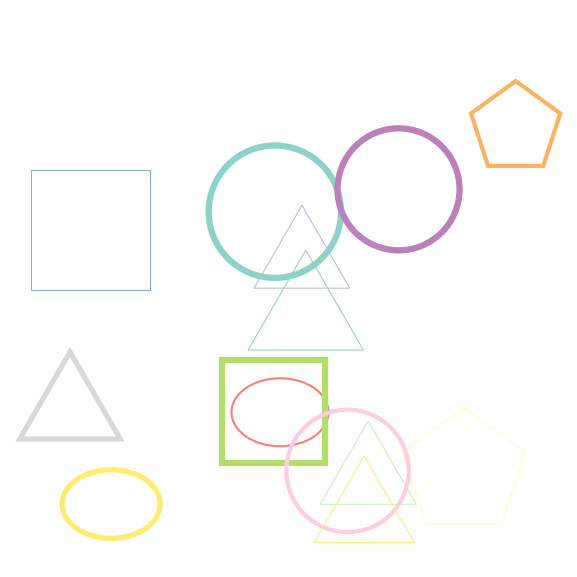[{"shape": "triangle", "thickness": 0.5, "radius": 0.58, "center": [0.529, 0.451]}, {"shape": "circle", "thickness": 3, "radius": 0.57, "center": [0.476, 0.633]}, {"shape": "pentagon", "thickness": 0.5, "radius": 0.56, "center": [0.803, 0.182]}, {"shape": "triangle", "thickness": 0.5, "radius": 0.48, "center": [0.523, 0.548]}, {"shape": "oval", "thickness": 1, "radius": 0.42, "center": [0.485, 0.285]}, {"shape": "square", "thickness": 0.5, "radius": 0.52, "center": [0.157, 0.601]}, {"shape": "pentagon", "thickness": 2, "radius": 0.41, "center": [0.893, 0.778]}, {"shape": "square", "thickness": 3, "radius": 0.45, "center": [0.474, 0.287]}, {"shape": "circle", "thickness": 2, "radius": 0.53, "center": [0.602, 0.184]}, {"shape": "triangle", "thickness": 2.5, "radius": 0.5, "center": [0.121, 0.289]}, {"shape": "circle", "thickness": 3, "radius": 0.53, "center": [0.69, 0.671]}, {"shape": "triangle", "thickness": 0.5, "radius": 0.48, "center": [0.638, 0.174]}, {"shape": "oval", "thickness": 2.5, "radius": 0.42, "center": [0.193, 0.126]}, {"shape": "triangle", "thickness": 0.5, "radius": 0.5, "center": [0.631, 0.11]}]